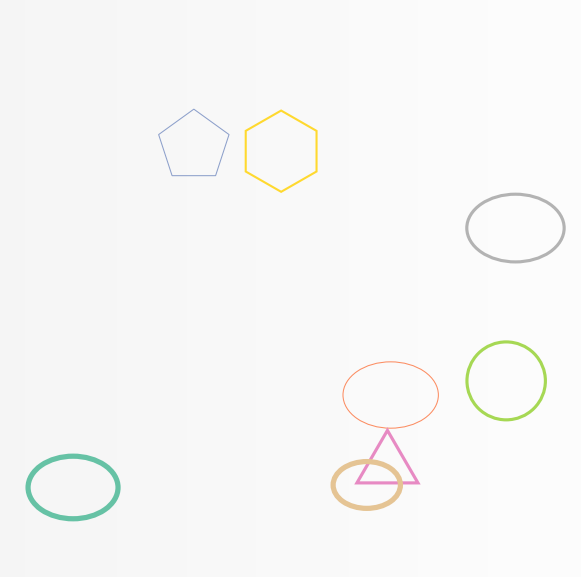[{"shape": "oval", "thickness": 2.5, "radius": 0.39, "center": [0.126, 0.155]}, {"shape": "oval", "thickness": 0.5, "radius": 0.41, "center": [0.672, 0.315]}, {"shape": "pentagon", "thickness": 0.5, "radius": 0.32, "center": [0.333, 0.746]}, {"shape": "triangle", "thickness": 1.5, "radius": 0.3, "center": [0.667, 0.193]}, {"shape": "circle", "thickness": 1.5, "radius": 0.34, "center": [0.871, 0.34]}, {"shape": "hexagon", "thickness": 1, "radius": 0.35, "center": [0.484, 0.737]}, {"shape": "oval", "thickness": 2.5, "radius": 0.29, "center": [0.631, 0.159]}, {"shape": "oval", "thickness": 1.5, "radius": 0.42, "center": [0.887, 0.604]}]